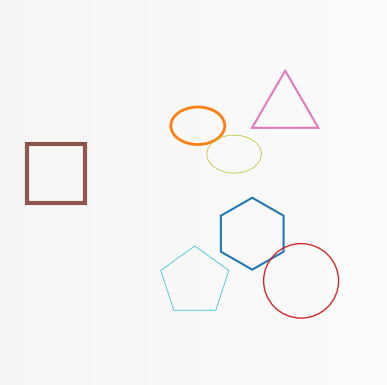[{"shape": "hexagon", "thickness": 1.5, "radius": 0.47, "center": [0.651, 0.393]}, {"shape": "oval", "thickness": 2, "radius": 0.35, "center": [0.51, 0.673]}, {"shape": "circle", "thickness": 1, "radius": 0.48, "center": [0.777, 0.271]}, {"shape": "square", "thickness": 3, "radius": 0.38, "center": [0.145, 0.549]}, {"shape": "triangle", "thickness": 1.5, "radius": 0.49, "center": [0.736, 0.717]}, {"shape": "oval", "thickness": 0.5, "radius": 0.35, "center": [0.604, 0.6]}, {"shape": "pentagon", "thickness": 0.5, "radius": 0.46, "center": [0.503, 0.269]}]